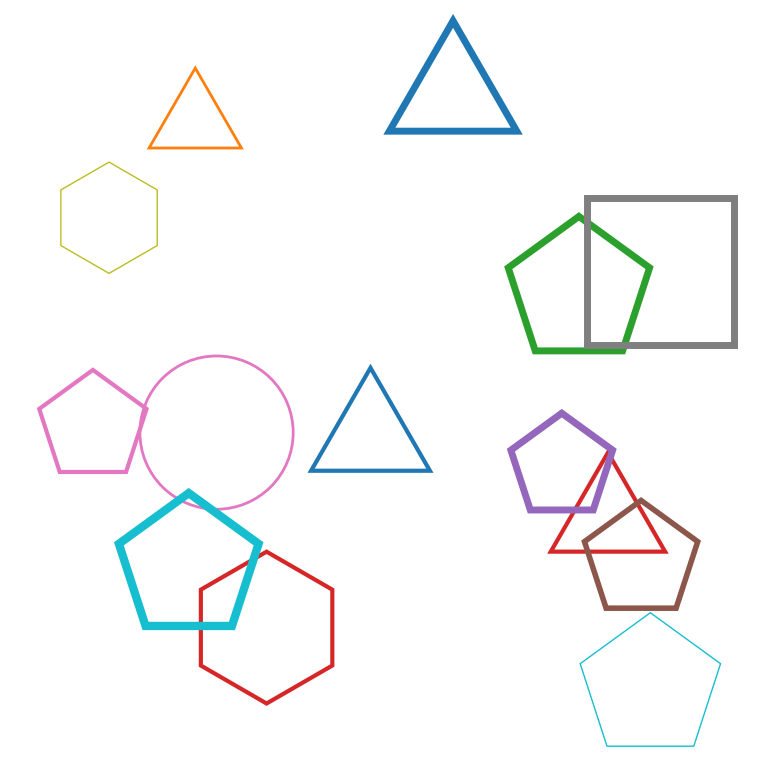[{"shape": "triangle", "thickness": 1.5, "radius": 0.45, "center": [0.481, 0.433]}, {"shape": "triangle", "thickness": 2.5, "radius": 0.48, "center": [0.588, 0.877]}, {"shape": "triangle", "thickness": 1, "radius": 0.35, "center": [0.254, 0.842]}, {"shape": "pentagon", "thickness": 2.5, "radius": 0.48, "center": [0.752, 0.622]}, {"shape": "triangle", "thickness": 1.5, "radius": 0.43, "center": [0.79, 0.326]}, {"shape": "hexagon", "thickness": 1.5, "radius": 0.49, "center": [0.346, 0.185]}, {"shape": "pentagon", "thickness": 2.5, "radius": 0.35, "center": [0.73, 0.394]}, {"shape": "pentagon", "thickness": 2, "radius": 0.39, "center": [0.833, 0.273]}, {"shape": "pentagon", "thickness": 1.5, "radius": 0.37, "center": [0.121, 0.446]}, {"shape": "circle", "thickness": 1, "radius": 0.5, "center": [0.281, 0.438]}, {"shape": "square", "thickness": 2.5, "radius": 0.48, "center": [0.857, 0.647]}, {"shape": "hexagon", "thickness": 0.5, "radius": 0.36, "center": [0.142, 0.717]}, {"shape": "pentagon", "thickness": 0.5, "radius": 0.48, "center": [0.845, 0.108]}, {"shape": "pentagon", "thickness": 3, "radius": 0.48, "center": [0.245, 0.264]}]